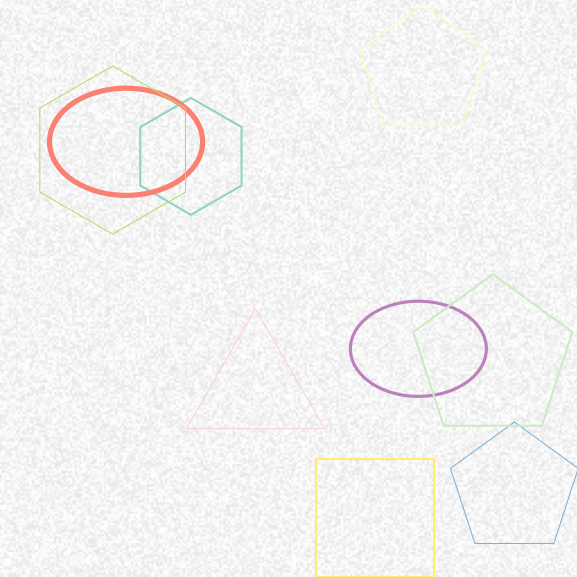[{"shape": "hexagon", "thickness": 1, "radius": 0.51, "center": [0.331, 0.728]}, {"shape": "pentagon", "thickness": 0.5, "radius": 0.58, "center": [0.733, 0.876]}, {"shape": "oval", "thickness": 2.5, "radius": 0.66, "center": [0.218, 0.754]}, {"shape": "pentagon", "thickness": 0.5, "radius": 0.58, "center": [0.891, 0.152]}, {"shape": "hexagon", "thickness": 0.5, "radius": 0.73, "center": [0.195, 0.739]}, {"shape": "triangle", "thickness": 0.5, "radius": 0.69, "center": [0.442, 0.326]}, {"shape": "oval", "thickness": 1.5, "radius": 0.59, "center": [0.724, 0.395]}, {"shape": "pentagon", "thickness": 1, "radius": 0.72, "center": [0.853, 0.379]}, {"shape": "square", "thickness": 1, "radius": 0.51, "center": [0.65, 0.101]}]